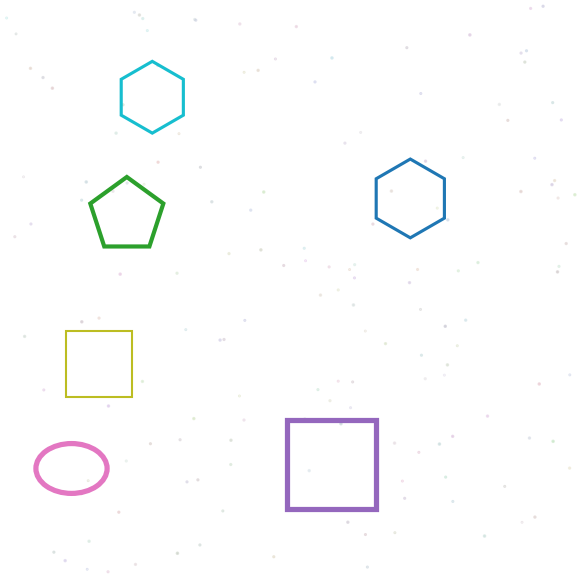[{"shape": "hexagon", "thickness": 1.5, "radius": 0.34, "center": [0.71, 0.656]}, {"shape": "pentagon", "thickness": 2, "radius": 0.33, "center": [0.22, 0.626]}, {"shape": "square", "thickness": 2.5, "radius": 0.39, "center": [0.574, 0.196]}, {"shape": "oval", "thickness": 2.5, "radius": 0.31, "center": [0.124, 0.188]}, {"shape": "square", "thickness": 1, "radius": 0.29, "center": [0.171, 0.369]}, {"shape": "hexagon", "thickness": 1.5, "radius": 0.31, "center": [0.264, 0.831]}]